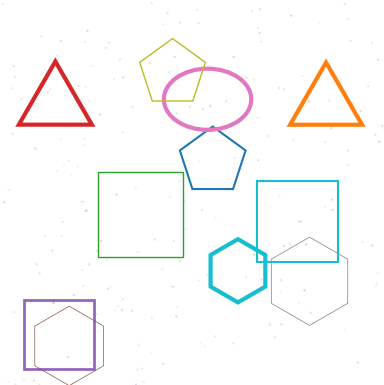[{"shape": "pentagon", "thickness": 1.5, "radius": 0.45, "center": [0.553, 0.582]}, {"shape": "triangle", "thickness": 3, "radius": 0.54, "center": [0.847, 0.73]}, {"shape": "square", "thickness": 1, "radius": 0.55, "center": [0.366, 0.443]}, {"shape": "triangle", "thickness": 3, "radius": 0.55, "center": [0.144, 0.731]}, {"shape": "square", "thickness": 2, "radius": 0.45, "center": [0.154, 0.131]}, {"shape": "hexagon", "thickness": 0.5, "radius": 0.52, "center": [0.18, 0.101]}, {"shape": "oval", "thickness": 3, "radius": 0.57, "center": [0.539, 0.742]}, {"shape": "hexagon", "thickness": 0.5, "radius": 0.57, "center": [0.804, 0.269]}, {"shape": "pentagon", "thickness": 1, "radius": 0.45, "center": [0.448, 0.81]}, {"shape": "square", "thickness": 1.5, "radius": 0.53, "center": [0.773, 0.425]}, {"shape": "hexagon", "thickness": 3, "radius": 0.41, "center": [0.618, 0.297]}]